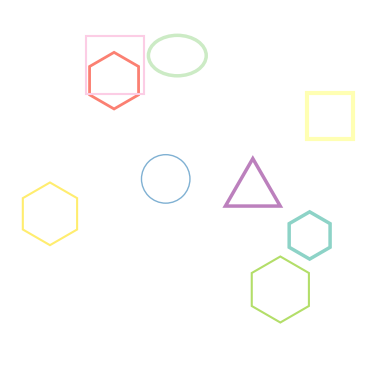[{"shape": "hexagon", "thickness": 2.5, "radius": 0.31, "center": [0.804, 0.388]}, {"shape": "square", "thickness": 3, "radius": 0.3, "center": [0.857, 0.699]}, {"shape": "hexagon", "thickness": 2, "radius": 0.37, "center": [0.296, 0.791]}, {"shape": "circle", "thickness": 1, "radius": 0.31, "center": [0.43, 0.535]}, {"shape": "hexagon", "thickness": 1.5, "radius": 0.43, "center": [0.728, 0.248]}, {"shape": "square", "thickness": 1.5, "radius": 0.38, "center": [0.299, 0.832]}, {"shape": "triangle", "thickness": 2.5, "radius": 0.41, "center": [0.657, 0.506]}, {"shape": "oval", "thickness": 2.5, "radius": 0.38, "center": [0.461, 0.856]}, {"shape": "hexagon", "thickness": 1.5, "radius": 0.41, "center": [0.13, 0.445]}]